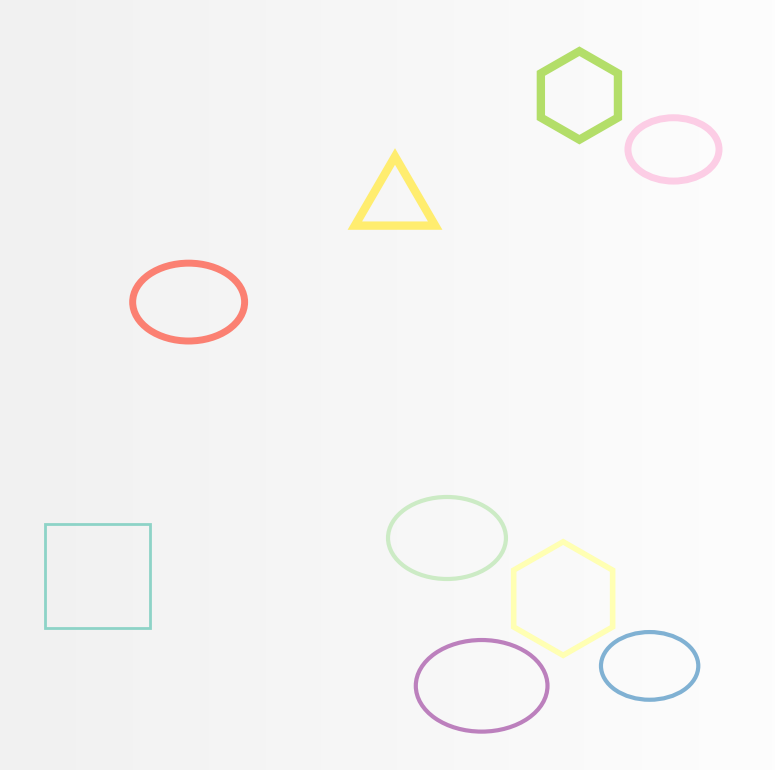[{"shape": "square", "thickness": 1, "radius": 0.34, "center": [0.126, 0.252]}, {"shape": "hexagon", "thickness": 2, "radius": 0.37, "center": [0.727, 0.223]}, {"shape": "oval", "thickness": 2.5, "radius": 0.36, "center": [0.243, 0.608]}, {"shape": "oval", "thickness": 1.5, "radius": 0.31, "center": [0.838, 0.135]}, {"shape": "hexagon", "thickness": 3, "radius": 0.29, "center": [0.748, 0.876]}, {"shape": "oval", "thickness": 2.5, "radius": 0.29, "center": [0.869, 0.806]}, {"shape": "oval", "thickness": 1.5, "radius": 0.42, "center": [0.621, 0.109]}, {"shape": "oval", "thickness": 1.5, "radius": 0.38, "center": [0.577, 0.301]}, {"shape": "triangle", "thickness": 3, "radius": 0.3, "center": [0.51, 0.737]}]